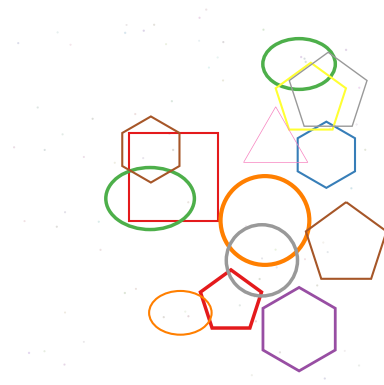[{"shape": "pentagon", "thickness": 2.5, "radius": 0.42, "center": [0.6, 0.215]}, {"shape": "square", "thickness": 1.5, "radius": 0.57, "center": [0.45, 0.541]}, {"shape": "hexagon", "thickness": 1.5, "radius": 0.43, "center": [0.848, 0.598]}, {"shape": "oval", "thickness": 2.5, "radius": 0.58, "center": [0.39, 0.484]}, {"shape": "oval", "thickness": 2.5, "radius": 0.47, "center": [0.777, 0.834]}, {"shape": "hexagon", "thickness": 2, "radius": 0.54, "center": [0.777, 0.145]}, {"shape": "circle", "thickness": 3, "radius": 0.58, "center": [0.688, 0.427]}, {"shape": "oval", "thickness": 1.5, "radius": 0.41, "center": [0.468, 0.187]}, {"shape": "pentagon", "thickness": 1.5, "radius": 0.48, "center": [0.807, 0.741]}, {"shape": "pentagon", "thickness": 1.5, "radius": 0.55, "center": [0.899, 0.365]}, {"shape": "hexagon", "thickness": 1.5, "radius": 0.43, "center": [0.392, 0.612]}, {"shape": "triangle", "thickness": 0.5, "radius": 0.48, "center": [0.716, 0.626]}, {"shape": "circle", "thickness": 2.5, "radius": 0.46, "center": [0.68, 0.324]}, {"shape": "pentagon", "thickness": 1, "radius": 0.53, "center": [0.852, 0.758]}]